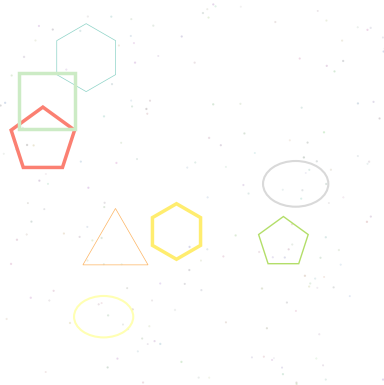[{"shape": "hexagon", "thickness": 0.5, "radius": 0.44, "center": [0.224, 0.85]}, {"shape": "oval", "thickness": 1.5, "radius": 0.38, "center": [0.269, 0.177]}, {"shape": "pentagon", "thickness": 2.5, "radius": 0.43, "center": [0.111, 0.635]}, {"shape": "triangle", "thickness": 0.5, "radius": 0.49, "center": [0.3, 0.361]}, {"shape": "pentagon", "thickness": 1, "radius": 0.34, "center": [0.736, 0.37]}, {"shape": "oval", "thickness": 1.5, "radius": 0.42, "center": [0.768, 0.522]}, {"shape": "square", "thickness": 2.5, "radius": 0.36, "center": [0.122, 0.738]}, {"shape": "hexagon", "thickness": 2.5, "radius": 0.36, "center": [0.458, 0.399]}]